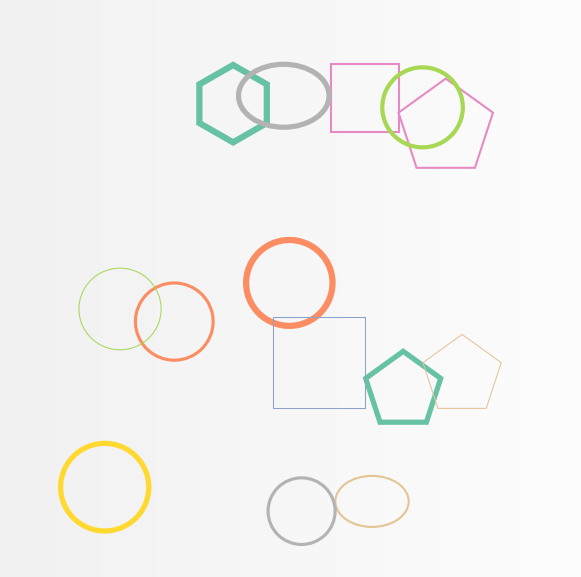[{"shape": "pentagon", "thickness": 2.5, "radius": 0.34, "center": [0.694, 0.323]}, {"shape": "hexagon", "thickness": 3, "radius": 0.33, "center": [0.401, 0.82]}, {"shape": "circle", "thickness": 1.5, "radius": 0.33, "center": [0.3, 0.442]}, {"shape": "circle", "thickness": 3, "radius": 0.37, "center": [0.498, 0.509]}, {"shape": "square", "thickness": 0.5, "radius": 0.4, "center": [0.549, 0.372]}, {"shape": "pentagon", "thickness": 1, "radius": 0.43, "center": [0.767, 0.778]}, {"shape": "square", "thickness": 1, "radius": 0.29, "center": [0.628, 0.83]}, {"shape": "circle", "thickness": 0.5, "radius": 0.35, "center": [0.206, 0.464]}, {"shape": "circle", "thickness": 2, "radius": 0.35, "center": [0.727, 0.813]}, {"shape": "circle", "thickness": 2.5, "radius": 0.38, "center": [0.18, 0.156]}, {"shape": "pentagon", "thickness": 0.5, "radius": 0.35, "center": [0.795, 0.349]}, {"shape": "oval", "thickness": 1, "radius": 0.32, "center": [0.64, 0.131]}, {"shape": "oval", "thickness": 2.5, "radius": 0.39, "center": [0.488, 0.833]}, {"shape": "circle", "thickness": 1.5, "radius": 0.29, "center": [0.519, 0.114]}]